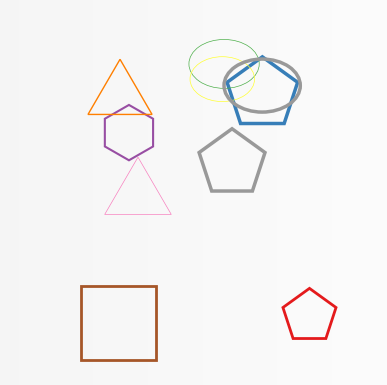[{"shape": "pentagon", "thickness": 2, "radius": 0.36, "center": [0.799, 0.179]}, {"shape": "pentagon", "thickness": 2.5, "radius": 0.48, "center": [0.677, 0.757]}, {"shape": "oval", "thickness": 0.5, "radius": 0.45, "center": [0.578, 0.834]}, {"shape": "hexagon", "thickness": 1.5, "radius": 0.36, "center": [0.333, 0.656]}, {"shape": "triangle", "thickness": 1, "radius": 0.48, "center": [0.31, 0.75]}, {"shape": "oval", "thickness": 0.5, "radius": 0.42, "center": [0.574, 0.794]}, {"shape": "square", "thickness": 2, "radius": 0.48, "center": [0.306, 0.161]}, {"shape": "triangle", "thickness": 0.5, "radius": 0.5, "center": [0.356, 0.493]}, {"shape": "oval", "thickness": 2.5, "radius": 0.49, "center": [0.677, 0.778]}, {"shape": "pentagon", "thickness": 2.5, "radius": 0.45, "center": [0.599, 0.576]}]